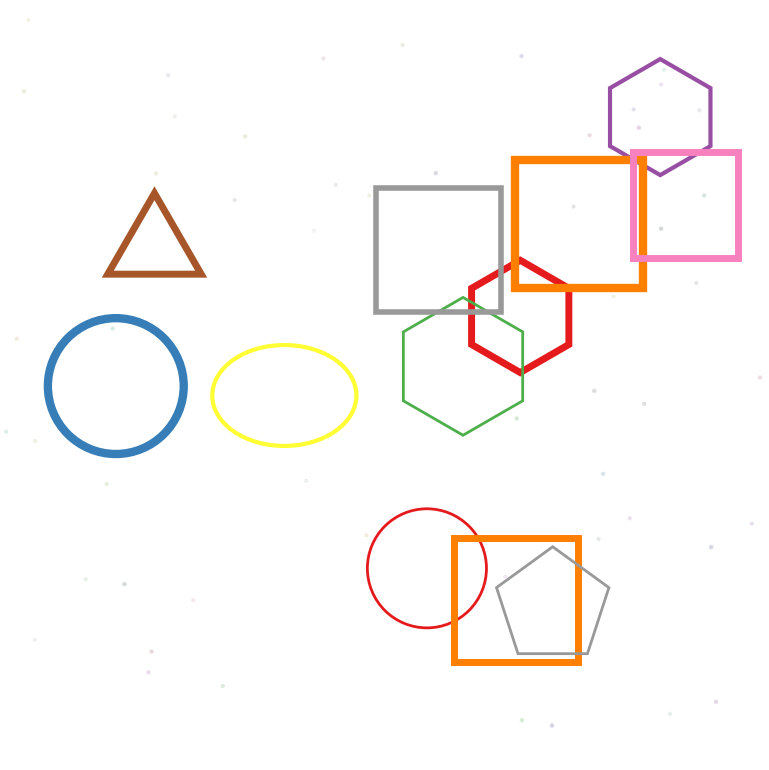[{"shape": "circle", "thickness": 1, "radius": 0.39, "center": [0.554, 0.262]}, {"shape": "hexagon", "thickness": 2.5, "radius": 0.36, "center": [0.676, 0.589]}, {"shape": "circle", "thickness": 3, "radius": 0.44, "center": [0.15, 0.499]}, {"shape": "hexagon", "thickness": 1, "radius": 0.45, "center": [0.601, 0.524]}, {"shape": "hexagon", "thickness": 1.5, "radius": 0.38, "center": [0.857, 0.848]}, {"shape": "square", "thickness": 3, "radius": 0.42, "center": [0.751, 0.709]}, {"shape": "square", "thickness": 2.5, "radius": 0.4, "center": [0.67, 0.22]}, {"shape": "oval", "thickness": 1.5, "radius": 0.47, "center": [0.369, 0.486]}, {"shape": "triangle", "thickness": 2.5, "radius": 0.35, "center": [0.201, 0.679]}, {"shape": "square", "thickness": 2.5, "radius": 0.34, "center": [0.89, 0.734]}, {"shape": "pentagon", "thickness": 1, "radius": 0.38, "center": [0.718, 0.213]}, {"shape": "square", "thickness": 2, "radius": 0.41, "center": [0.569, 0.675]}]